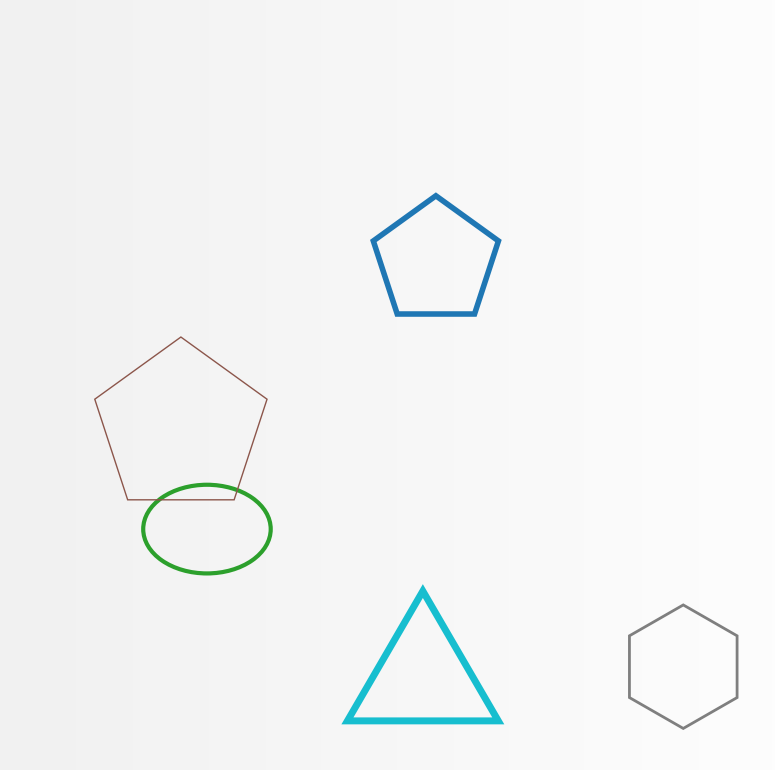[{"shape": "pentagon", "thickness": 2, "radius": 0.42, "center": [0.562, 0.661]}, {"shape": "oval", "thickness": 1.5, "radius": 0.41, "center": [0.267, 0.313]}, {"shape": "pentagon", "thickness": 0.5, "radius": 0.58, "center": [0.233, 0.445]}, {"shape": "hexagon", "thickness": 1, "radius": 0.4, "center": [0.882, 0.134]}, {"shape": "triangle", "thickness": 2.5, "radius": 0.56, "center": [0.546, 0.12]}]